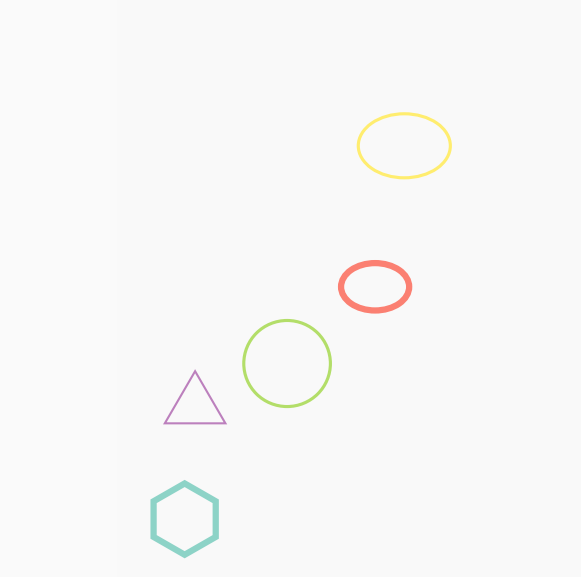[{"shape": "hexagon", "thickness": 3, "radius": 0.31, "center": [0.318, 0.1]}, {"shape": "oval", "thickness": 3, "radius": 0.29, "center": [0.645, 0.503]}, {"shape": "circle", "thickness": 1.5, "radius": 0.37, "center": [0.494, 0.37]}, {"shape": "triangle", "thickness": 1, "radius": 0.3, "center": [0.336, 0.296]}, {"shape": "oval", "thickness": 1.5, "radius": 0.4, "center": [0.696, 0.747]}]